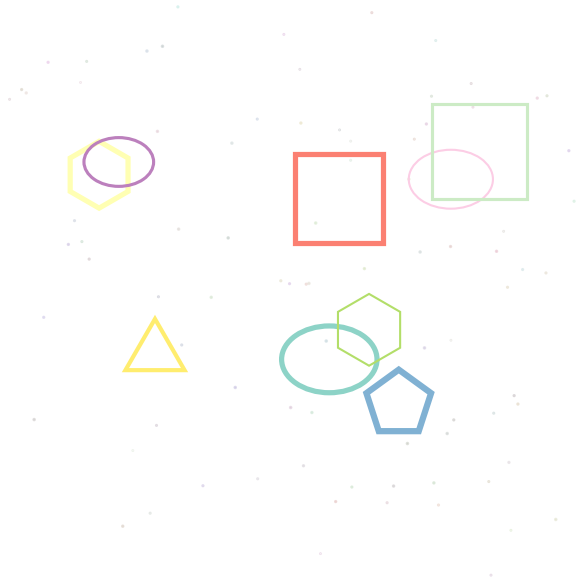[{"shape": "oval", "thickness": 2.5, "radius": 0.41, "center": [0.57, 0.377]}, {"shape": "hexagon", "thickness": 2.5, "radius": 0.29, "center": [0.172, 0.697]}, {"shape": "square", "thickness": 2.5, "radius": 0.38, "center": [0.587, 0.656]}, {"shape": "pentagon", "thickness": 3, "radius": 0.29, "center": [0.69, 0.3]}, {"shape": "hexagon", "thickness": 1, "radius": 0.31, "center": [0.639, 0.428]}, {"shape": "oval", "thickness": 1, "radius": 0.36, "center": [0.781, 0.689]}, {"shape": "oval", "thickness": 1.5, "radius": 0.3, "center": [0.206, 0.719]}, {"shape": "square", "thickness": 1.5, "radius": 0.41, "center": [0.831, 0.737]}, {"shape": "triangle", "thickness": 2, "radius": 0.3, "center": [0.268, 0.388]}]